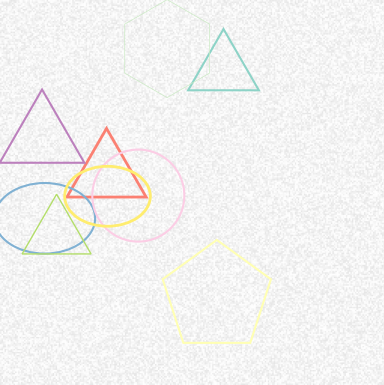[{"shape": "triangle", "thickness": 1.5, "radius": 0.53, "center": [0.581, 0.819]}, {"shape": "pentagon", "thickness": 1.5, "radius": 0.74, "center": [0.563, 0.229]}, {"shape": "triangle", "thickness": 2, "radius": 0.59, "center": [0.277, 0.548]}, {"shape": "oval", "thickness": 1.5, "radius": 0.65, "center": [0.116, 0.433]}, {"shape": "triangle", "thickness": 1, "radius": 0.52, "center": [0.147, 0.392]}, {"shape": "circle", "thickness": 1.5, "radius": 0.6, "center": [0.359, 0.492]}, {"shape": "triangle", "thickness": 1.5, "radius": 0.63, "center": [0.109, 0.641]}, {"shape": "hexagon", "thickness": 0.5, "radius": 0.64, "center": [0.434, 0.874]}, {"shape": "oval", "thickness": 2, "radius": 0.56, "center": [0.279, 0.49]}]